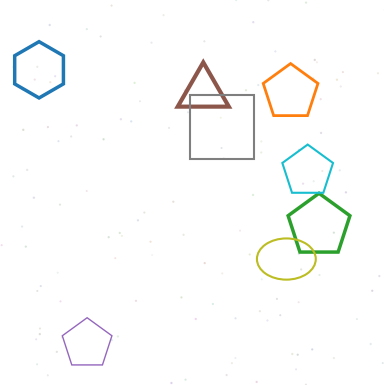[{"shape": "hexagon", "thickness": 2.5, "radius": 0.37, "center": [0.101, 0.819]}, {"shape": "pentagon", "thickness": 2, "radius": 0.37, "center": [0.755, 0.76]}, {"shape": "pentagon", "thickness": 2.5, "radius": 0.42, "center": [0.829, 0.414]}, {"shape": "pentagon", "thickness": 1, "radius": 0.34, "center": [0.226, 0.107]}, {"shape": "triangle", "thickness": 3, "radius": 0.38, "center": [0.528, 0.761]}, {"shape": "square", "thickness": 1.5, "radius": 0.42, "center": [0.577, 0.67]}, {"shape": "oval", "thickness": 1.5, "radius": 0.38, "center": [0.744, 0.327]}, {"shape": "pentagon", "thickness": 1.5, "radius": 0.35, "center": [0.799, 0.555]}]